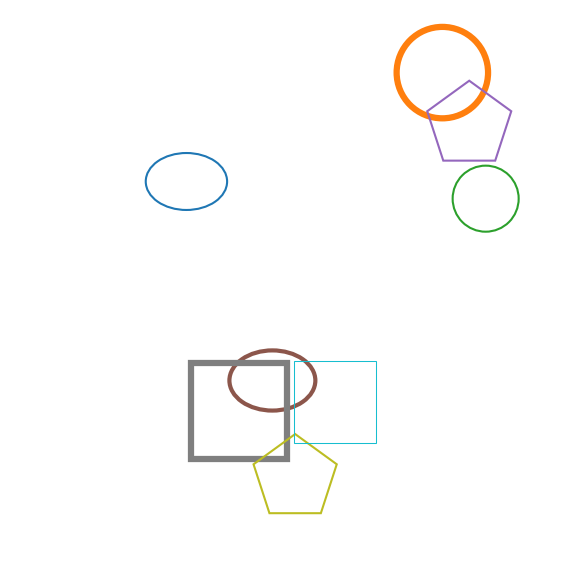[{"shape": "oval", "thickness": 1, "radius": 0.35, "center": [0.323, 0.685]}, {"shape": "circle", "thickness": 3, "radius": 0.4, "center": [0.766, 0.873]}, {"shape": "circle", "thickness": 1, "radius": 0.29, "center": [0.841, 0.655]}, {"shape": "pentagon", "thickness": 1, "radius": 0.38, "center": [0.813, 0.783]}, {"shape": "oval", "thickness": 2, "radius": 0.37, "center": [0.472, 0.34]}, {"shape": "square", "thickness": 3, "radius": 0.41, "center": [0.414, 0.287]}, {"shape": "pentagon", "thickness": 1, "radius": 0.38, "center": [0.511, 0.172]}, {"shape": "square", "thickness": 0.5, "radius": 0.36, "center": [0.581, 0.303]}]